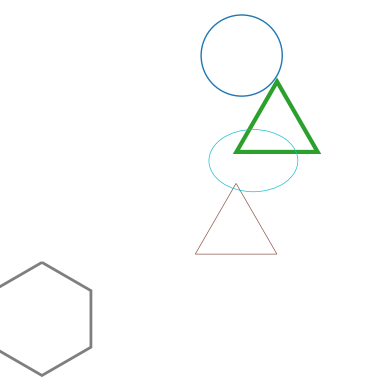[{"shape": "circle", "thickness": 1, "radius": 0.53, "center": [0.628, 0.856]}, {"shape": "triangle", "thickness": 3, "radius": 0.61, "center": [0.72, 0.666]}, {"shape": "triangle", "thickness": 0.5, "radius": 0.61, "center": [0.613, 0.401]}, {"shape": "hexagon", "thickness": 2, "radius": 0.73, "center": [0.109, 0.172]}, {"shape": "oval", "thickness": 0.5, "radius": 0.58, "center": [0.658, 0.583]}]